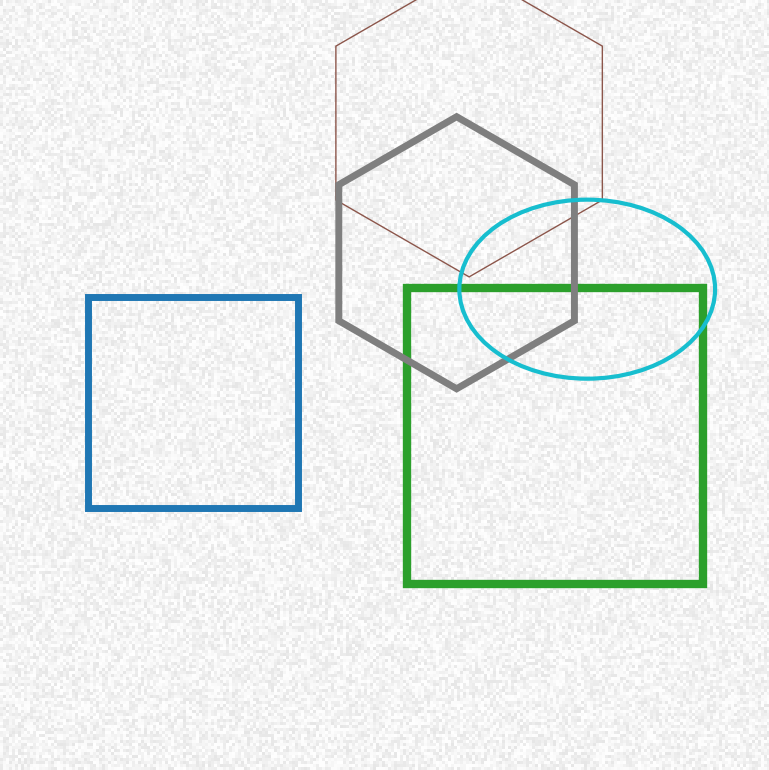[{"shape": "square", "thickness": 2.5, "radius": 0.68, "center": [0.25, 0.477]}, {"shape": "square", "thickness": 3, "radius": 0.96, "center": [0.72, 0.434]}, {"shape": "hexagon", "thickness": 0.5, "radius": 1.0, "center": [0.609, 0.84]}, {"shape": "hexagon", "thickness": 2.5, "radius": 0.88, "center": [0.593, 0.672]}, {"shape": "oval", "thickness": 1.5, "radius": 0.83, "center": [0.763, 0.624]}]